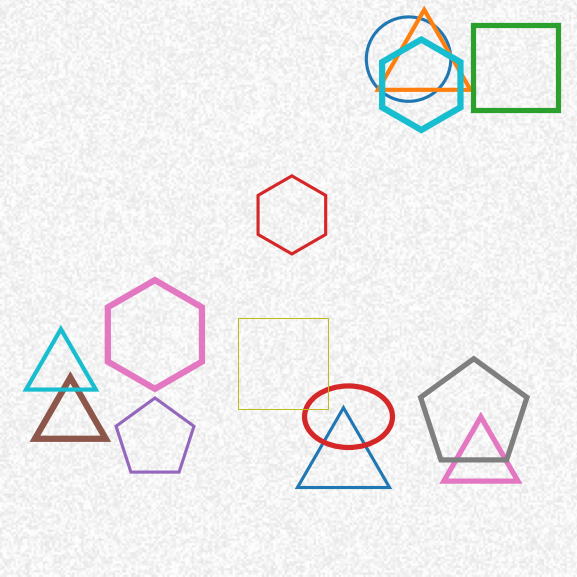[{"shape": "triangle", "thickness": 1.5, "radius": 0.46, "center": [0.595, 0.201]}, {"shape": "circle", "thickness": 1.5, "radius": 0.37, "center": [0.707, 0.897]}, {"shape": "triangle", "thickness": 2, "radius": 0.46, "center": [0.735, 0.89]}, {"shape": "square", "thickness": 2.5, "radius": 0.37, "center": [0.893, 0.882]}, {"shape": "hexagon", "thickness": 1.5, "radius": 0.34, "center": [0.505, 0.627]}, {"shape": "oval", "thickness": 2.5, "radius": 0.38, "center": [0.603, 0.278]}, {"shape": "pentagon", "thickness": 1.5, "radius": 0.35, "center": [0.268, 0.239]}, {"shape": "triangle", "thickness": 3, "radius": 0.35, "center": [0.122, 0.275]}, {"shape": "triangle", "thickness": 2.5, "radius": 0.37, "center": [0.833, 0.203]}, {"shape": "hexagon", "thickness": 3, "radius": 0.47, "center": [0.268, 0.42]}, {"shape": "pentagon", "thickness": 2.5, "radius": 0.48, "center": [0.82, 0.281]}, {"shape": "square", "thickness": 0.5, "radius": 0.39, "center": [0.49, 0.37]}, {"shape": "triangle", "thickness": 2, "radius": 0.35, "center": [0.105, 0.359]}, {"shape": "hexagon", "thickness": 3, "radius": 0.39, "center": [0.73, 0.852]}]